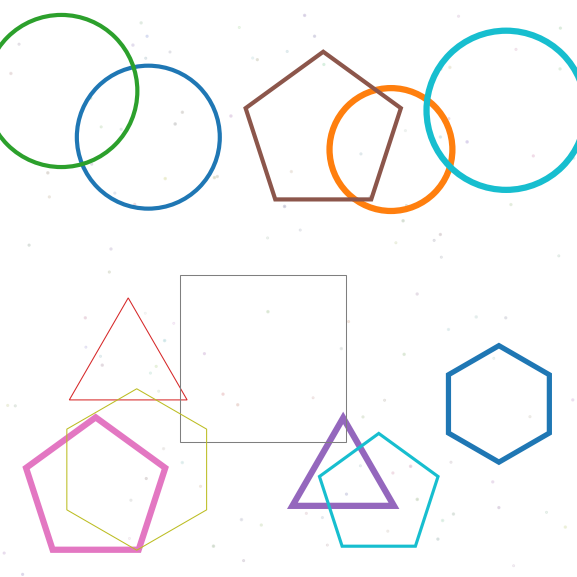[{"shape": "circle", "thickness": 2, "radius": 0.62, "center": [0.257, 0.762]}, {"shape": "hexagon", "thickness": 2.5, "radius": 0.5, "center": [0.864, 0.3]}, {"shape": "circle", "thickness": 3, "radius": 0.53, "center": [0.677, 0.74]}, {"shape": "circle", "thickness": 2, "radius": 0.66, "center": [0.106, 0.842]}, {"shape": "triangle", "thickness": 0.5, "radius": 0.59, "center": [0.222, 0.366]}, {"shape": "triangle", "thickness": 3, "radius": 0.51, "center": [0.594, 0.174]}, {"shape": "pentagon", "thickness": 2, "radius": 0.71, "center": [0.56, 0.768]}, {"shape": "pentagon", "thickness": 3, "radius": 0.63, "center": [0.166, 0.15]}, {"shape": "square", "thickness": 0.5, "radius": 0.72, "center": [0.455, 0.378]}, {"shape": "hexagon", "thickness": 0.5, "radius": 0.7, "center": [0.237, 0.186]}, {"shape": "circle", "thickness": 3, "radius": 0.69, "center": [0.876, 0.808]}, {"shape": "pentagon", "thickness": 1.5, "radius": 0.54, "center": [0.656, 0.141]}]